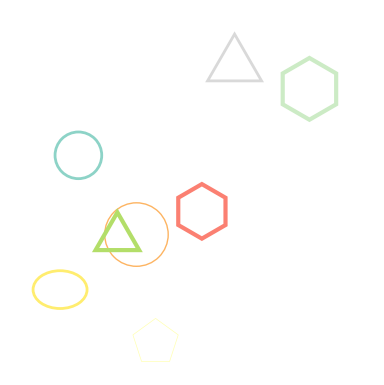[{"shape": "circle", "thickness": 2, "radius": 0.3, "center": [0.204, 0.597]}, {"shape": "pentagon", "thickness": 0.5, "radius": 0.31, "center": [0.404, 0.111]}, {"shape": "hexagon", "thickness": 3, "radius": 0.35, "center": [0.524, 0.451]}, {"shape": "circle", "thickness": 1, "radius": 0.41, "center": [0.354, 0.391]}, {"shape": "triangle", "thickness": 3, "radius": 0.33, "center": [0.305, 0.383]}, {"shape": "triangle", "thickness": 2, "radius": 0.41, "center": [0.609, 0.83]}, {"shape": "hexagon", "thickness": 3, "radius": 0.4, "center": [0.804, 0.769]}, {"shape": "oval", "thickness": 2, "radius": 0.35, "center": [0.156, 0.248]}]